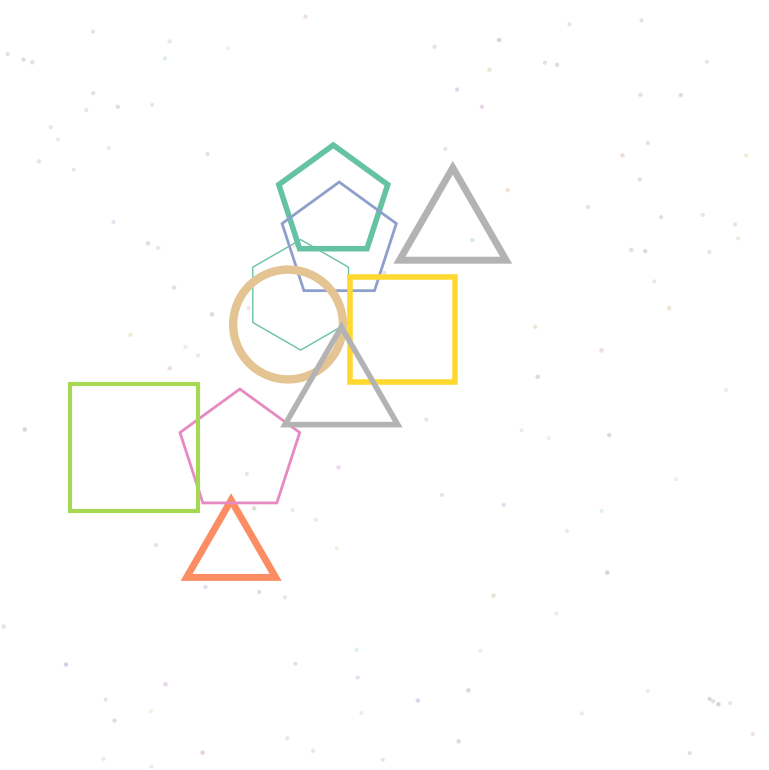[{"shape": "pentagon", "thickness": 2, "radius": 0.37, "center": [0.433, 0.737]}, {"shape": "hexagon", "thickness": 0.5, "radius": 0.36, "center": [0.39, 0.617]}, {"shape": "triangle", "thickness": 2.5, "radius": 0.33, "center": [0.3, 0.284]}, {"shape": "pentagon", "thickness": 1, "radius": 0.39, "center": [0.441, 0.686]}, {"shape": "pentagon", "thickness": 1, "radius": 0.41, "center": [0.312, 0.413]}, {"shape": "square", "thickness": 1.5, "radius": 0.42, "center": [0.174, 0.419]}, {"shape": "square", "thickness": 2, "radius": 0.34, "center": [0.523, 0.572]}, {"shape": "circle", "thickness": 3, "radius": 0.36, "center": [0.374, 0.579]}, {"shape": "triangle", "thickness": 2.5, "radius": 0.4, "center": [0.588, 0.702]}, {"shape": "triangle", "thickness": 2, "radius": 0.42, "center": [0.443, 0.491]}]